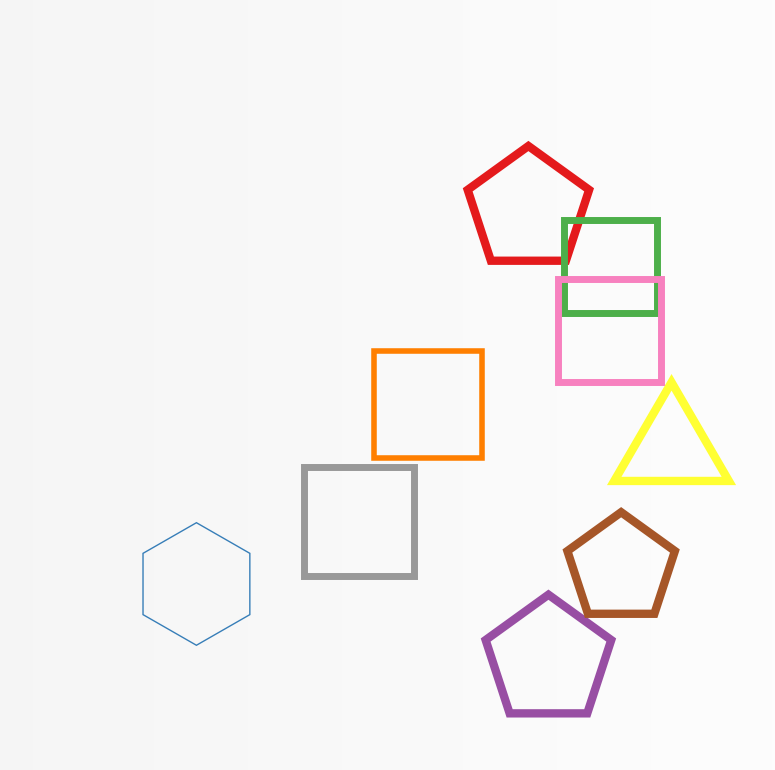[{"shape": "pentagon", "thickness": 3, "radius": 0.41, "center": [0.682, 0.728]}, {"shape": "hexagon", "thickness": 0.5, "radius": 0.4, "center": [0.253, 0.242]}, {"shape": "square", "thickness": 2.5, "radius": 0.3, "center": [0.788, 0.654]}, {"shape": "pentagon", "thickness": 3, "radius": 0.43, "center": [0.708, 0.142]}, {"shape": "square", "thickness": 2, "radius": 0.35, "center": [0.552, 0.475]}, {"shape": "triangle", "thickness": 3, "radius": 0.43, "center": [0.867, 0.418]}, {"shape": "pentagon", "thickness": 3, "radius": 0.36, "center": [0.801, 0.262]}, {"shape": "square", "thickness": 2.5, "radius": 0.33, "center": [0.786, 0.571]}, {"shape": "square", "thickness": 2.5, "radius": 0.35, "center": [0.463, 0.323]}]